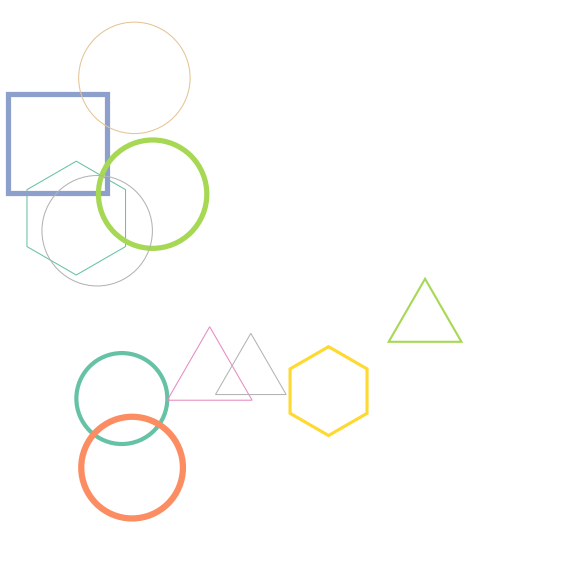[{"shape": "circle", "thickness": 2, "radius": 0.39, "center": [0.211, 0.309]}, {"shape": "hexagon", "thickness": 0.5, "radius": 0.49, "center": [0.132, 0.621]}, {"shape": "circle", "thickness": 3, "radius": 0.44, "center": [0.229, 0.189]}, {"shape": "square", "thickness": 2.5, "radius": 0.43, "center": [0.1, 0.75]}, {"shape": "triangle", "thickness": 0.5, "radius": 0.42, "center": [0.363, 0.349]}, {"shape": "triangle", "thickness": 1, "radius": 0.36, "center": [0.736, 0.444]}, {"shape": "circle", "thickness": 2.5, "radius": 0.47, "center": [0.264, 0.663]}, {"shape": "hexagon", "thickness": 1.5, "radius": 0.38, "center": [0.569, 0.322]}, {"shape": "circle", "thickness": 0.5, "radius": 0.48, "center": [0.233, 0.864]}, {"shape": "triangle", "thickness": 0.5, "radius": 0.35, "center": [0.434, 0.351]}, {"shape": "circle", "thickness": 0.5, "radius": 0.48, "center": [0.168, 0.6]}]